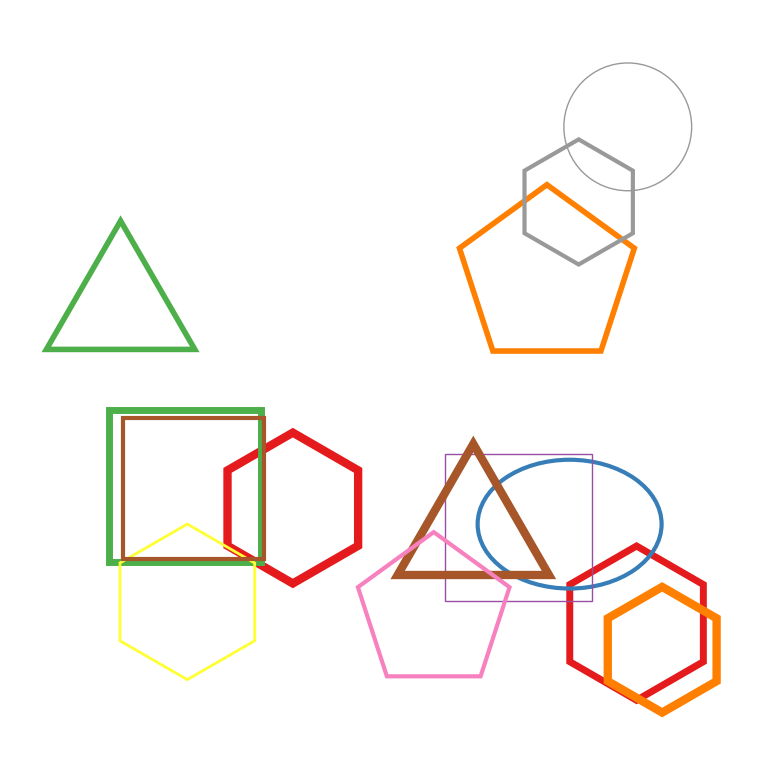[{"shape": "hexagon", "thickness": 2.5, "radius": 0.5, "center": [0.827, 0.191]}, {"shape": "hexagon", "thickness": 3, "radius": 0.49, "center": [0.38, 0.34]}, {"shape": "oval", "thickness": 1.5, "radius": 0.6, "center": [0.74, 0.319]}, {"shape": "triangle", "thickness": 2, "radius": 0.56, "center": [0.157, 0.602]}, {"shape": "square", "thickness": 2.5, "radius": 0.49, "center": [0.241, 0.369]}, {"shape": "square", "thickness": 0.5, "radius": 0.48, "center": [0.674, 0.315]}, {"shape": "hexagon", "thickness": 3, "radius": 0.41, "center": [0.86, 0.156]}, {"shape": "pentagon", "thickness": 2, "radius": 0.6, "center": [0.71, 0.641]}, {"shape": "hexagon", "thickness": 1, "radius": 0.51, "center": [0.243, 0.218]}, {"shape": "square", "thickness": 1.5, "radius": 0.46, "center": [0.251, 0.365]}, {"shape": "triangle", "thickness": 3, "radius": 0.57, "center": [0.615, 0.31]}, {"shape": "pentagon", "thickness": 1.5, "radius": 0.52, "center": [0.563, 0.205]}, {"shape": "circle", "thickness": 0.5, "radius": 0.41, "center": [0.815, 0.835]}, {"shape": "hexagon", "thickness": 1.5, "radius": 0.41, "center": [0.752, 0.738]}]